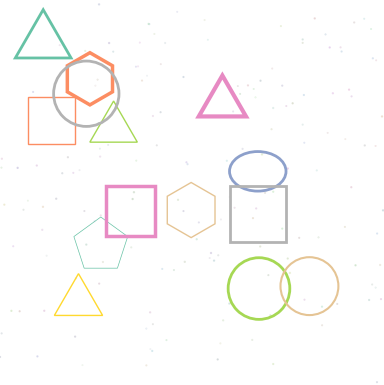[{"shape": "pentagon", "thickness": 0.5, "radius": 0.37, "center": [0.262, 0.363]}, {"shape": "triangle", "thickness": 2, "radius": 0.42, "center": [0.112, 0.891]}, {"shape": "hexagon", "thickness": 2.5, "radius": 0.34, "center": [0.234, 0.795]}, {"shape": "square", "thickness": 1, "radius": 0.31, "center": [0.133, 0.688]}, {"shape": "oval", "thickness": 2, "radius": 0.37, "center": [0.67, 0.555]}, {"shape": "square", "thickness": 2.5, "radius": 0.32, "center": [0.339, 0.452]}, {"shape": "triangle", "thickness": 3, "radius": 0.35, "center": [0.578, 0.733]}, {"shape": "triangle", "thickness": 1, "radius": 0.36, "center": [0.295, 0.666]}, {"shape": "circle", "thickness": 2, "radius": 0.4, "center": [0.673, 0.251]}, {"shape": "triangle", "thickness": 1, "radius": 0.36, "center": [0.204, 0.217]}, {"shape": "circle", "thickness": 1.5, "radius": 0.38, "center": [0.804, 0.257]}, {"shape": "hexagon", "thickness": 1, "radius": 0.36, "center": [0.496, 0.454]}, {"shape": "square", "thickness": 2, "radius": 0.36, "center": [0.671, 0.444]}, {"shape": "circle", "thickness": 2, "radius": 0.42, "center": [0.224, 0.757]}]